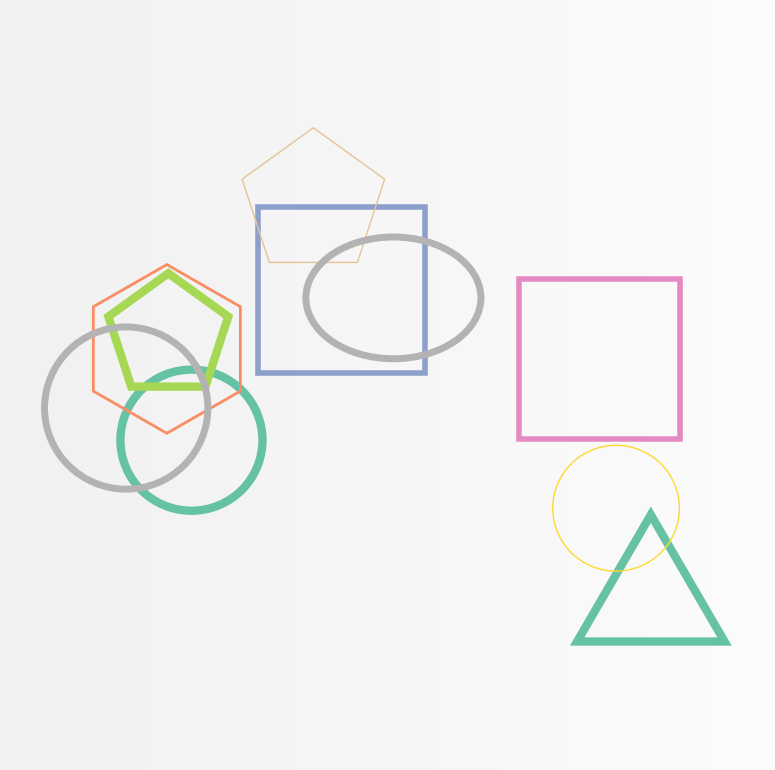[{"shape": "circle", "thickness": 3, "radius": 0.46, "center": [0.247, 0.428]}, {"shape": "triangle", "thickness": 3, "radius": 0.55, "center": [0.84, 0.222]}, {"shape": "hexagon", "thickness": 1, "radius": 0.55, "center": [0.215, 0.547]}, {"shape": "square", "thickness": 2, "radius": 0.54, "center": [0.44, 0.623]}, {"shape": "square", "thickness": 2, "radius": 0.52, "center": [0.774, 0.534]}, {"shape": "pentagon", "thickness": 3, "radius": 0.41, "center": [0.217, 0.564]}, {"shape": "circle", "thickness": 0.5, "radius": 0.41, "center": [0.795, 0.34]}, {"shape": "pentagon", "thickness": 0.5, "radius": 0.48, "center": [0.404, 0.737]}, {"shape": "oval", "thickness": 2.5, "radius": 0.56, "center": [0.508, 0.613]}, {"shape": "circle", "thickness": 2.5, "radius": 0.53, "center": [0.163, 0.47]}]